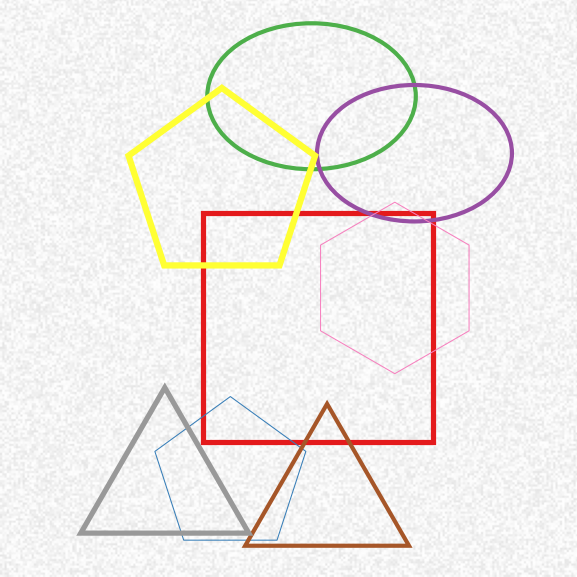[{"shape": "square", "thickness": 2.5, "radius": 0.99, "center": [0.55, 0.432]}, {"shape": "pentagon", "thickness": 0.5, "radius": 0.69, "center": [0.399, 0.175]}, {"shape": "oval", "thickness": 2, "radius": 0.9, "center": [0.539, 0.832]}, {"shape": "oval", "thickness": 2, "radius": 0.84, "center": [0.718, 0.734]}, {"shape": "pentagon", "thickness": 3, "radius": 0.85, "center": [0.384, 0.677]}, {"shape": "triangle", "thickness": 2, "radius": 0.82, "center": [0.566, 0.136]}, {"shape": "hexagon", "thickness": 0.5, "radius": 0.74, "center": [0.684, 0.501]}, {"shape": "triangle", "thickness": 2.5, "radius": 0.84, "center": [0.285, 0.16]}]